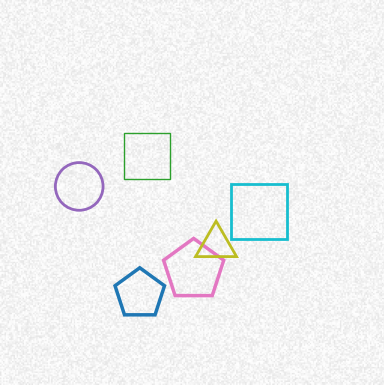[{"shape": "pentagon", "thickness": 2.5, "radius": 0.34, "center": [0.363, 0.237]}, {"shape": "square", "thickness": 1, "radius": 0.3, "center": [0.382, 0.595]}, {"shape": "circle", "thickness": 2, "radius": 0.31, "center": [0.206, 0.516]}, {"shape": "pentagon", "thickness": 2.5, "radius": 0.41, "center": [0.503, 0.299]}, {"shape": "triangle", "thickness": 2, "radius": 0.31, "center": [0.561, 0.364]}, {"shape": "square", "thickness": 2, "radius": 0.36, "center": [0.673, 0.451]}]